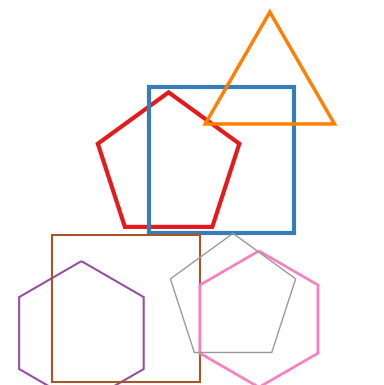[{"shape": "pentagon", "thickness": 3, "radius": 0.97, "center": [0.438, 0.567]}, {"shape": "square", "thickness": 3, "radius": 0.95, "center": [0.575, 0.585]}, {"shape": "hexagon", "thickness": 1.5, "radius": 0.93, "center": [0.211, 0.135]}, {"shape": "triangle", "thickness": 2.5, "radius": 0.97, "center": [0.701, 0.775]}, {"shape": "square", "thickness": 1.5, "radius": 0.96, "center": [0.327, 0.2]}, {"shape": "hexagon", "thickness": 2, "radius": 0.89, "center": [0.673, 0.171]}, {"shape": "pentagon", "thickness": 1, "radius": 0.86, "center": [0.605, 0.223]}]